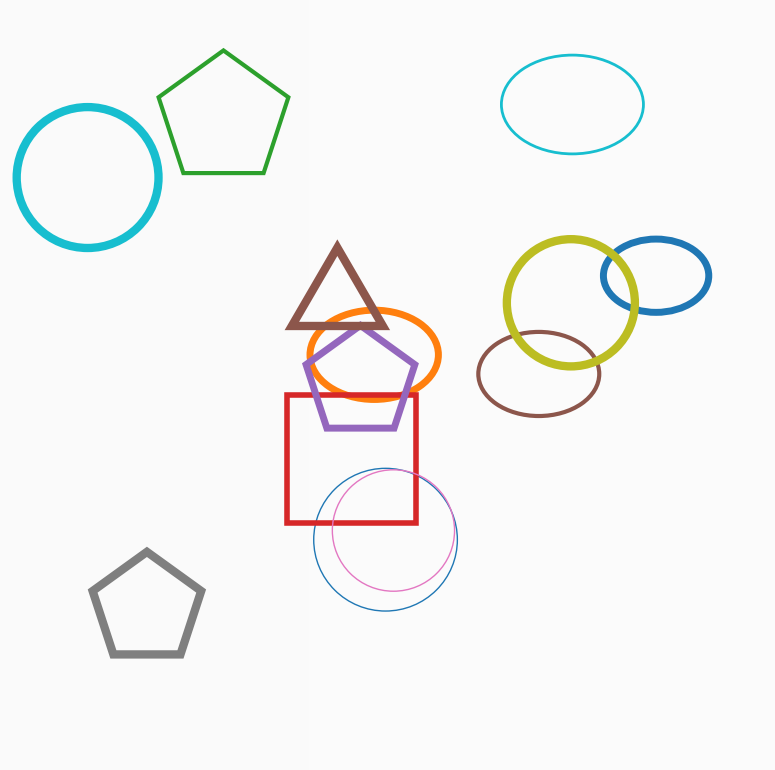[{"shape": "circle", "thickness": 0.5, "radius": 0.46, "center": [0.497, 0.299]}, {"shape": "oval", "thickness": 2.5, "radius": 0.34, "center": [0.847, 0.642]}, {"shape": "oval", "thickness": 2.5, "radius": 0.41, "center": [0.483, 0.539]}, {"shape": "pentagon", "thickness": 1.5, "radius": 0.44, "center": [0.288, 0.846]}, {"shape": "square", "thickness": 2, "radius": 0.42, "center": [0.453, 0.404]}, {"shape": "pentagon", "thickness": 2.5, "radius": 0.37, "center": [0.465, 0.504]}, {"shape": "triangle", "thickness": 3, "radius": 0.34, "center": [0.435, 0.611]}, {"shape": "oval", "thickness": 1.5, "radius": 0.39, "center": [0.695, 0.514]}, {"shape": "circle", "thickness": 0.5, "radius": 0.39, "center": [0.508, 0.311]}, {"shape": "pentagon", "thickness": 3, "radius": 0.37, "center": [0.19, 0.21]}, {"shape": "circle", "thickness": 3, "radius": 0.41, "center": [0.737, 0.607]}, {"shape": "oval", "thickness": 1, "radius": 0.46, "center": [0.739, 0.864]}, {"shape": "circle", "thickness": 3, "radius": 0.46, "center": [0.113, 0.769]}]